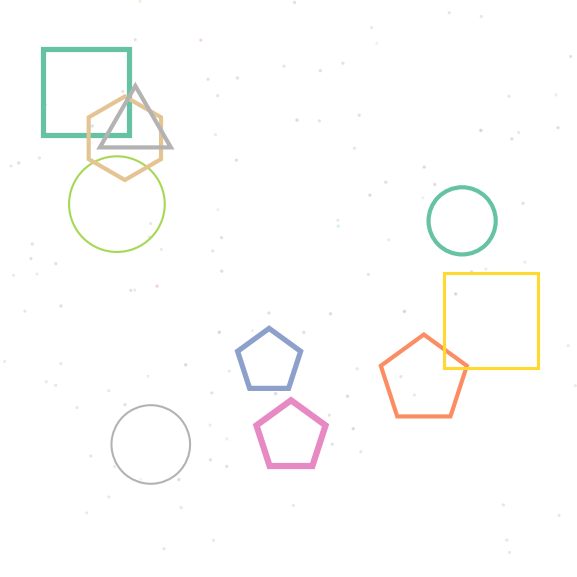[{"shape": "square", "thickness": 2.5, "radius": 0.37, "center": [0.15, 0.839]}, {"shape": "circle", "thickness": 2, "radius": 0.29, "center": [0.8, 0.617]}, {"shape": "pentagon", "thickness": 2, "radius": 0.39, "center": [0.734, 0.341]}, {"shape": "pentagon", "thickness": 2.5, "radius": 0.29, "center": [0.466, 0.373]}, {"shape": "pentagon", "thickness": 3, "radius": 0.31, "center": [0.504, 0.243]}, {"shape": "circle", "thickness": 1, "radius": 0.41, "center": [0.202, 0.646]}, {"shape": "square", "thickness": 1.5, "radius": 0.41, "center": [0.85, 0.444]}, {"shape": "hexagon", "thickness": 2, "radius": 0.36, "center": [0.216, 0.76]}, {"shape": "circle", "thickness": 1, "radius": 0.34, "center": [0.261, 0.229]}, {"shape": "triangle", "thickness": 2, "radius": 0.35, "center": [0.234, 0.779]}]